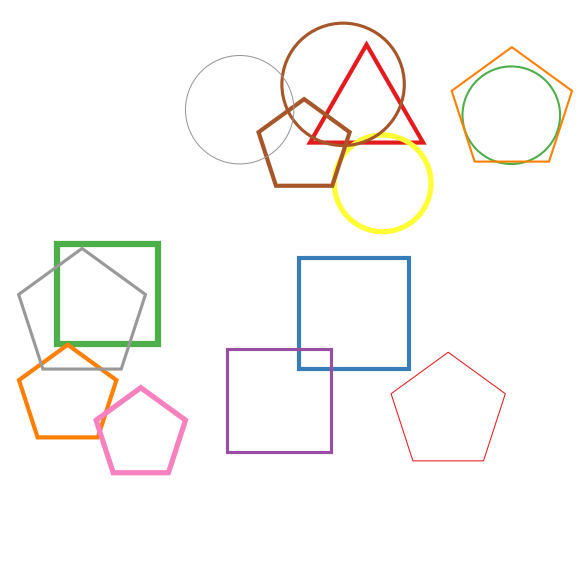[{"shape": "triangle", "thickness": 2, "radius": 0.57, "center": [0.635, 0.809]}, {"shape": "pentagon", "thickness": 0.5, "radius": 0.52, "center": [0.776, 0.285]}, {"shape": "square", "thickness": 2, "radius": 0.48, "center": [0.613, 0.456]}, {"shape": "square", "thickness": 3, "radius": 0.44, "center": [0.186, 0.49]}, {"shape": "circle", "thickness": 1, "radius": 0.42, "center": [0.885, 0.8]}, {"shape": "square", "thickness": 1.5, "radius": 0.45, "center": [0.483, 0.306]}, {"shape": "pentagon", "thickness": 1, "radius": 0.55, "center": [0.886, 0.808]}, {"shape": "pentagon", "thickness": 2, "radius": 0.44, "center": [0.117, 0.313]}, {"shape": "circle", "thickness": 2.5, "radius": 0.42, "center": [0.663, 0.682]}, {"shape": "pentagon", "thickness": 2, "radius": 0.41, "center": [0.527, 0.745]}, {"shape": "circle", "thickness": 1.5, "radius": 0.53, "center": [0.594, 0.853]}, {"shape": "pentagon", "thickness": 2.5, "radius": 0.41, "center": [0.244, 0.246]}, {"shape": "pentagon", "thickness": 1.5, "radius": 0.58, "center": [0.142, 0.453]}, {"shape": "circle", "thickness": 0.5, "radius": 0.47, "center": [0.415, 0.809]}]